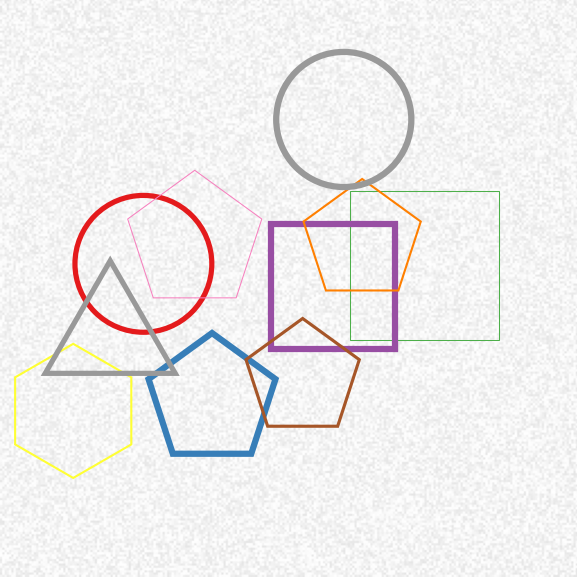[{"shape": "circle", "thickness": 2.5, "radius": 0.59, "center": [0.248, 0.542]}, {"shape": "pentagon", "thickness": 3, "radius": 0.58, "center": [0.367, 0.307]}, {"shape": "square", "thickness": 0.5, "radius": 0.64, "center": [0.736, 0.54]}, {"shape": "square", "thickness": 3, "radius": 0.54, "center": [0.577, 0.503]}, {"shape": "pentagon", "thickness": 1, "radius": 0.53, "center": [0.627, 0.582]}, {"shape": "hexagon", "thickness": 1, "radius": 0.58, "center": [0.127, 0.288]}, {"shape": "pentagon", "thickness": 1.5, "radius": 0.52, "center": [0.524, 0.345]}, {"shape": "pentagon", "thickness": 0.5, "radius": 0.61, "center": [0.337, 0.582]}, {"shape": "circle", "thickness": 3, "radius": 0.58, "center": [0.595, 0.792]}, {"shape": "triangle", "thickness": 2.5, "radius": 0.65, "center": [0.191, 0.418]}]